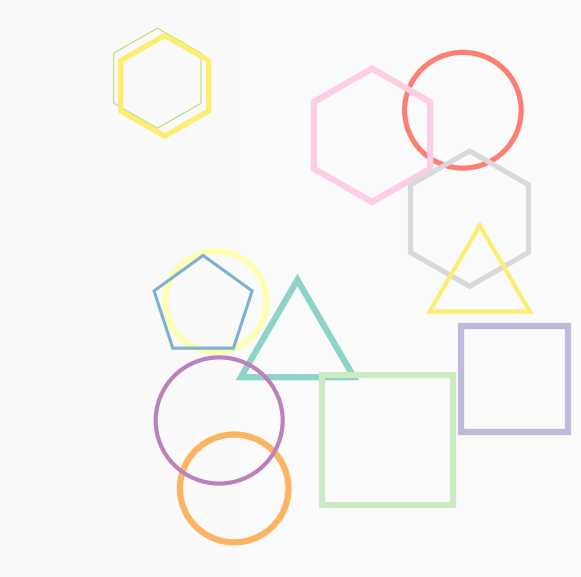[{"shape": "triangle", "thickness": 3, "radius": 0.56, "center": [0.512, 0.402]}, {"shape": "circle", "thickness": 3, "radius": 0.44, "center": [0.371, 0.477]}, {"shape": "square", "thickness": 3, "radius": 0.46, "center": [0.885, 0.343]}, {"shape": "circle", "thickness": 2.5, "radius": 0.5, "center": [0.796, 0.808]}, {"shape": "pentagon", "thickness": 1.5, "radius": 0.44, "center": [0.349, 0.468]}, {"shape": "circle", "thickness": 3, "radius": 0.47, "center": [0.403, 0.153]}, {"shape": "hexagon", "thickness": 0.5, "radius": 0.43, "center": [0.271, 0.864]}, {"shape": "hexagon", "thickness": 3, "radius": 0.58, "center": [0.64, 0.765]}, {"shape": "hexagon", "thickness": 2.5, "radius": 0.59, "center": [0.808, 0.621]}, {"shape": "circle", "thickness": 2, "radius": 0.55, "center": [0.377, 0.271]}, {"shape": "square", "thickness": 3, "radius": 0.56, "center": [0.667, 0.237]}, {"shape": "hexagon", "thickness": 2.5, "radius": 0.44, "center": [0.283, 0.851]}, {"shape": "triangle", "thickness": 2, "radius": 0.5, "center": [0.825, 0.509]}]